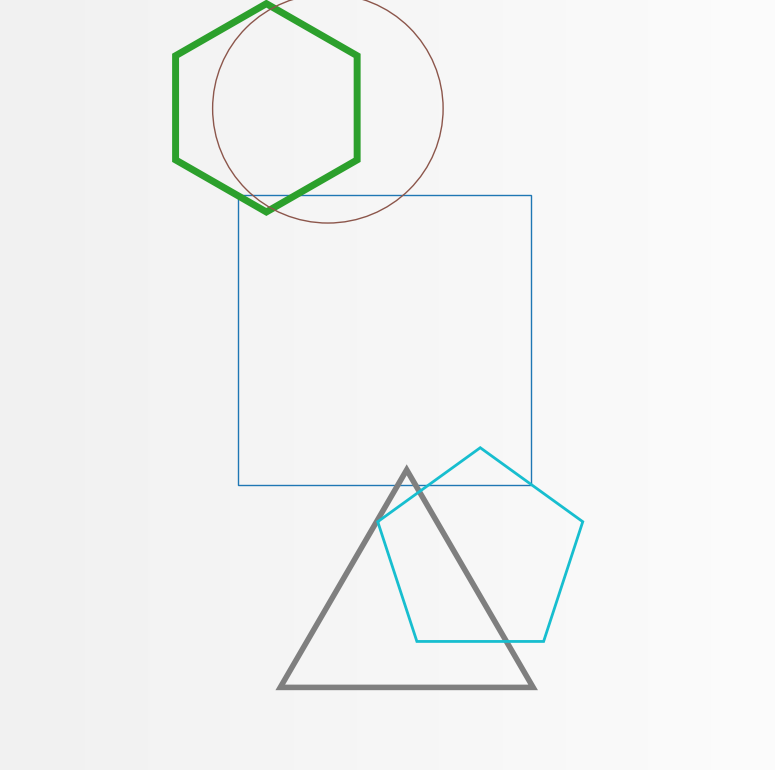[{"shape": "square", "thickness": 0.5, "radius": 0.94, "center": [0.496, 0.559]}, {"shape": "hexagon", "thickness": 2.5, "radius": 0.68, "center": [0.344, 0.86]}, {"shape": "circle", "thickness": 0.5, "radius": 0.74, "center": [0.423, 0.859]}, {"shape": "triangle", "thickness": 2, "radius": 0.94, "center": [0.525, 0.201]}, {"shape": "pentagon", "thickness": 1, "radius": 0.7, "center": [0.62, 0.279]}]